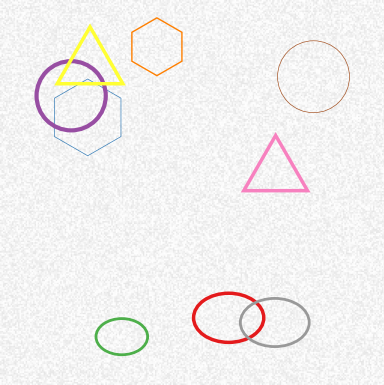[{"shape": "oval", "thickness": 2.5, "radius": 0.46, "center": [0.594, 0.175]}, {"shape": "hexagon", "thickness": 0.5, "radius": 0.5, "center": [0.228, 0.695]}, {"shape": "oval", "thickness": 2, "radius": 0.34, "center": [0.316, 0.126]}, {"shape": "circle", "thickness": 3, "radius": 0.45, "center": [0.185, 0.751]}, {"shape": "hexagon", "thickness": 1, "radius": 0.38, "center": [0.408, 0.879]}, {"shape": "triangle", "thickness": 2.5, "radius": 0.49, "center": [0.234, 0.832]}, {"shape": "circle", "thickness": 0.5, "radius": 0.47, "center": [0.814, 0.801]}, {"shape": "triangle", "thickness": 2.5, "radius": 0.48, "center": [0.716, 0.553]}, {"shape": "oval", "thickness": 2, "radius": 0.45, "center": [0.714, 0.162]}]